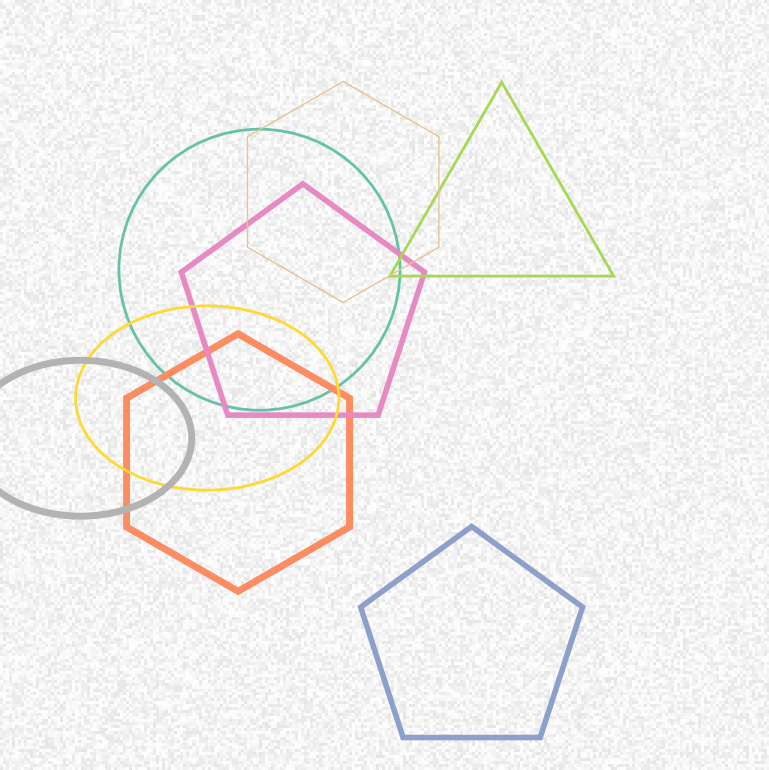[{"shape": "circle", "thickness": 1, "radius": 0.91, "center": [0.337, 0.65]}, {"shape": "hexagon", "thickness": 2.5, "radius": 0.84, "center": [0.309, 0.399]}, {"shape": "pentagon", "thickness": 2, "radius": 0.76, "center": [0.612, 0.165]}, {"shape": "pentagon", "thickness": 2, "radius": 0.83, "center": [0.393, 0.595]}, {"shape": "triangle", "thickness": 1, "radius": 0.84, "center": [0.652, 0.725]}, {"shape": "oval", "thickness": 1, "radius": 0.85, "center": [0.269, 0.483]}, {"shape": "hexagon", "thickness": 0.5, "radius": 0.72, "center": [0.446, 0.751]}, {"shape": "oval", "thickness": 2.5, "radius": 0.72, "center": [0.104, 0.431]}]